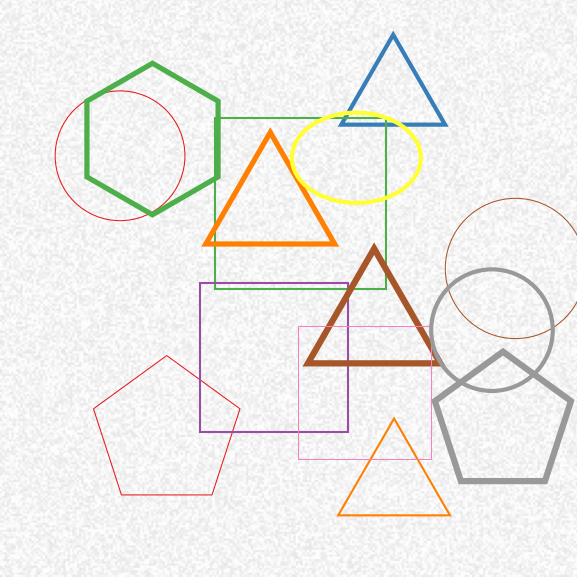[{"shape": "circle", "thickness": 0.5, "radius": 0.56, "center": [0.208, 0.729]}, {"shape": "pentagon", "thickness": 0.5, "radius": 0.67, "center": [0.289, 0.25]}, {"shape": "triangle", "thickness": 2, "radius": 0.52, "center": [0.681, 0.835]}, {"shape": "hexagon", "thickness": 2.5, "radius": 0.66, "center": [0.264, 0.758]}, {"shape": "square", "thickness": 1, "radius": 0.74, "center": [0.521, 0.647]}, {"shape": "square", "thickness": 1, "radius": 0.64, "center": [0.474, 0.38]}, {"shape": "triangle", "thickness": 2.5, "radius": 0.64, "center": [0.468, 0.641]}, {"shape": "triangle", "thickness": 1, "radius": 0.56, "center": [0.682, 0.163]}, {"shape": "oval", "thickness": 2, "radius": 0.56, "center": [0.617, 0.726]}, {"shape": "circle", "thickness": 0.5, "radius": 0.61, "center": [0.893, 0.534]}, {"shape": "triangle", "thickness": 3, "radius": 0.66, "center": [0.648, 0.436]}, {"shape": "square", "thickness": 0.5, "radius": 0.58, "center": [0.632, 0.319]}, {"shape": "pentagon", "thickness": 3, "radius": 0.62, "center": [0.871, 0.266]}, {"shape": "circle", "thickness": 2, "radius": 0.53, "center": [0.852, 0.427]}]